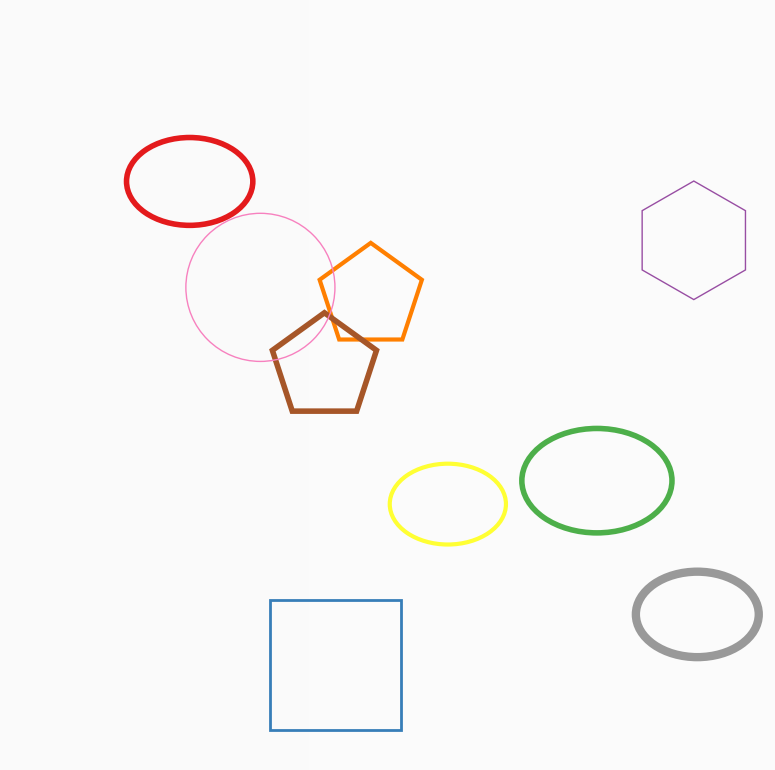[{"shape": "oval", "thickness": 2, "radius": 0.41, "center": [0.245, 0.764]}, {"shape": "square", "thickness": 1, "radius": 0.42, "center": [0.433, 0.136]}, {"shape": "oval", "thickness": 2, "radius": 0.48, "center": [0.77, 0.376]}, {"shape": "hexagon", "thickness": 0.5, "radius": 0.38, "center": [0.895, 0.688]}, {"shape": "pentagon", "thickness": 1.5, "radius": 0.35, "center": [0.478, 0.615]}, {"shape": "oval", "thickness": 1.5, "radius": 0.37, "center": [0.578, 0.345]}, {"shape": "pentagon", "thickness": 2, "radius": 0.35, "center": [0.419, 0.523]}, {"shape": "circle", "thickness": 0.5, "radius": 0.48, "center": [0.336, 0.627]}, {"shape": "oval", "thickness": 3, "radius": 0.4, "center": [0.9, 0.202]}]